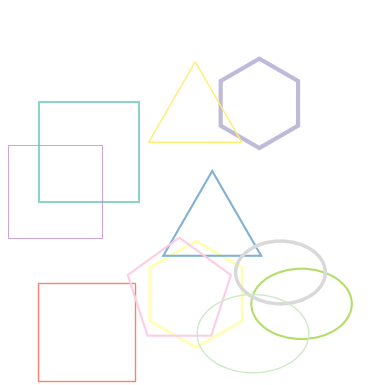[{"shape": "square", "thickness": 1.5, "radius": 0.65, "center": [0.231, 0.606]}, {"shape": "hexagon", "thickness": 2, "radius": 0.69, "center": [0.509, 0.236]}, {"shape": "hexagon", "thickness": 3, "radius": 0.58, "center": [0.674, 0.732]}, {"shape": "square", "thickness": 1, "radius": 0.63, "center": [0.224, 0.137]}, {"shape": "triangle", "thickness": 1.5, "radius": 0.73, "center": [0.551, 0.409]}, {"shape": "oval", "thickness": 1.5, "radius": 0.65, "center": [0.783, 0.211]}, {"shape": "pentagon", "thickness": 1.5, "radius": 0.7, "center": [0.466, 0.242]}, {"shape": "oval", "thickness": 2.5, "radius": 0.58, "center": [0.728, 0.292]}, {"shape": "square", "thickness": 0.5, "radius": 0.61, "center": [0.143, 0.503]}, {"shape": "oval", "thickness": 1, "radius": 0.73, "center": [0.657, 0.133]}, {"shape": "triangle", "thickness": 1, "radius": 0.7, "center": [0.507, 0.7]}]